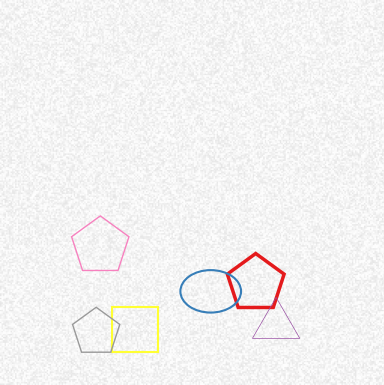[{"shape": "pentagon", "thickness": 2.5, "radius": 0.39, "center": [0.664, 0.264]}, {"shape": "oval", "thickness": 1.5, "radius": 0.39, "center": [0.547, 0.243]}, {"shape": "triangle", "thickness": 0.5, "radius": 0.36, "center": [0.717, 0.157]}, {"shape": "square", "thickness": 1.5, "radius": 0.29, "center": [0.351, 0.145]}, {"shape": "pentagon", "thickness": 1, "radius": 0.39, "center": [0.26, 0.361]}, {"shape": "pentagon", "thickness": 1, "radius": 0.32, "center": [0.25, 0.137]}]